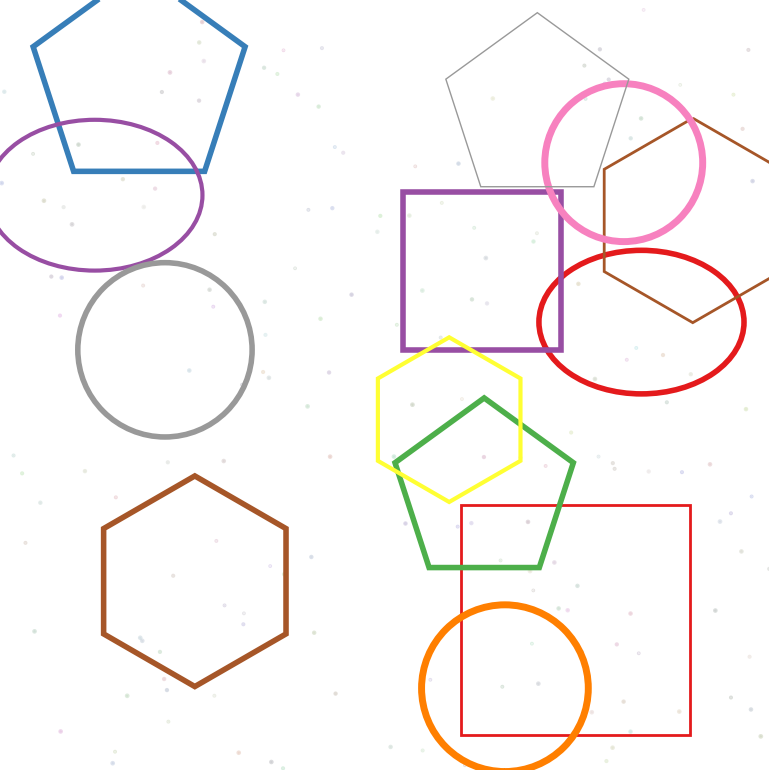[{"shape": "oval", "thickness": 2, "radius": 0.67, "center": [0.833, 0.582]}, {"shape": "square", "thickness": 1, "radius": 0.74, "center": [0.747, 0.195]}, {"shape": "pentagon", "thickness": 2, "radius": 0.72, "center": [0.181, 0.895]}, {"shape": "pentagon", "thickness": 2, "radius": 0.61, "center": [0.629, 0.361]}, {"shape": "square", "thickness": 2, "radius": 0.51, "center": [0.626, 0.648]}, {"shape": "oval", "thickness": 1.5, "radius": 0.7, "center": [0.123, 0.746]}, {"shape": "circle", "thickness": 2.5, "radius": 0.54, "center": [0.656, 0.106]}, {"shape": "hexagon", "thickness": 1.5, "radius": 0.53, "center": [0.583, 0.455]}, {"shape": "hexagon", "thickness": 2, "radius": 0.68, "center": [0.253, 0.245]}, {"shape": "hexagon", "thickness": 1, "radius": 0.66, "center": [0.9, 0.714]}, {"shape": "circle", "thickness": 2.5, "radius": 0.51, "center": [0.81, 0.789]}, {"shape": "pentagon", "thickness": 0.5, "radius": 0.62, "center": [0.698, 0.859]}, {"shape": "circle", "thickness": 2, "radius": 0.57, "center": [0.214, 0.546]}]